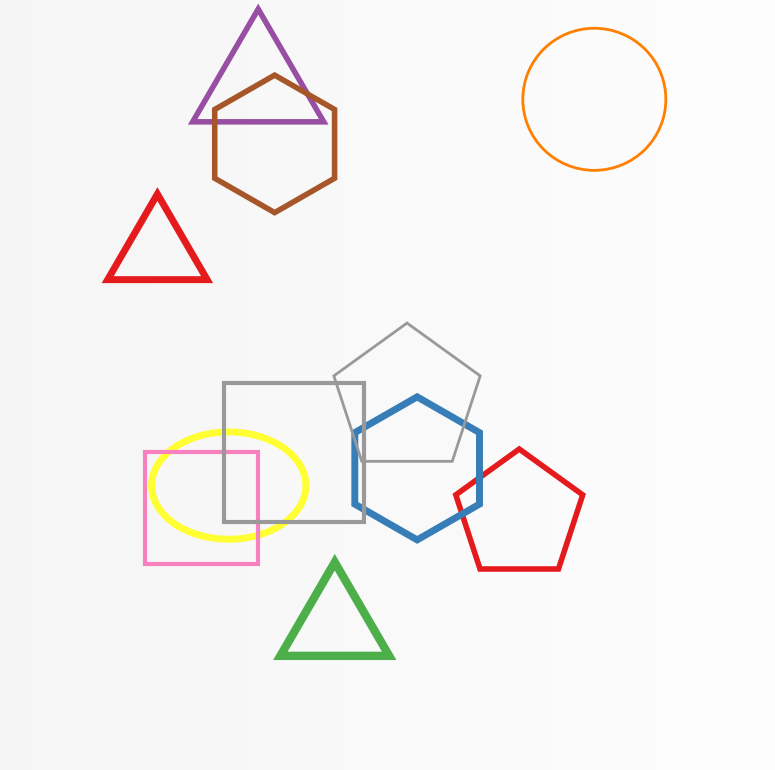[{"shape": "triangle", "thickness": 2.5, "radius": 0.37, "center": [0.203, 0.674]}, {"shape": "pentagon", "thickness": 2, "radius": 0.43, "center": [0.67, 0.331]}, {"shape": "hexagon", "thickness": 2.5, "radius": 0.46, "center": [0.538, 0.392]}, {"shape": "triangle", "thickness": 3, "radius": 0.41, "center": [0.432, 0.189]}, {"shape": "triangle", "thickness": 2, "radius": 0.49, "center": [0.333, 0.891]}, {"shape": "circle", "thickness": 1, "radius": 0.46, "center": [0.767, 0.871]}, {"shape": "oval", "thickness": 2.5, "radius": 0.5, "center": [0.295, 0.369]}, {"shape": "hexagon", "thickness": 2, "radius": 0.45, "center": [0.354, 0.813]}, {"shape": "square", "thickness": 1.5, "radius": 0.37, "center": [0.26, 0.341]}, {"shape": "square", "thickness": 1.5, "radius": 0.45, "center": [0.379, 0.412]}, {"shape": "pentagon", "thickness": 1, "radius": 0.5, "center": [0.525, 0.481]}]